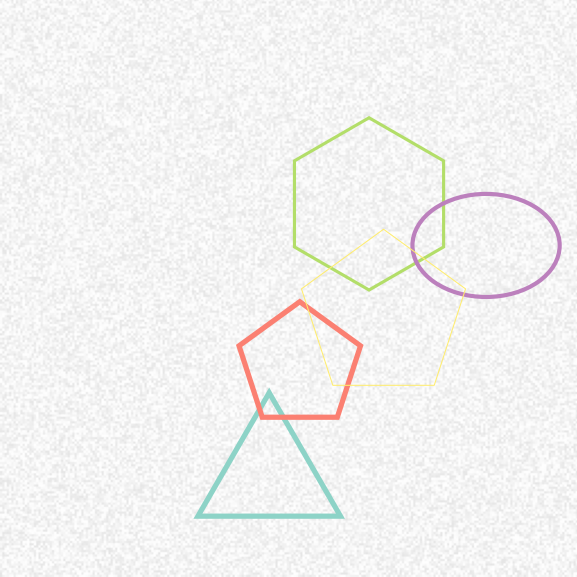[{"shape": "triangle", "thickness": 2.5, "radius": 0.71, "center": [0.466, 0.177]}, {"shape": "pentagon", "thickness": 2.5, "radius": 0.55, "center": [0.519, 0.366]}, {"shape": "hexagon", "thickness": 1.5, "radius": 0.75, "center": [0.639, 0.646]}, {"shape": "oval", "thickness": 2, "radius": 0.64, "center": [0.842, 0.574]}, {"shape": "pentagon", "thickness": 0.5, "radius": 0.75, "center": [0.664, 0.453]}]